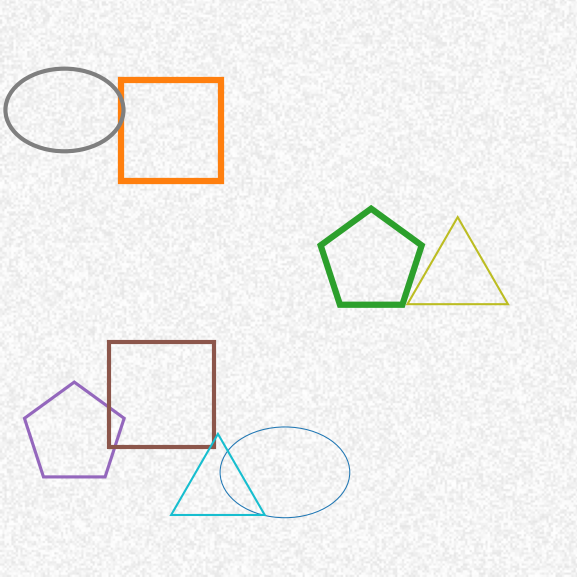[{"shape": "oval", "thickness": 0.5, "radius": 0.56, "center": [0.493, 0.181]}, {"shape": "square", "thickness": 3, "radius": 0.44, "center": [0.296, 0.773]}, {"shape": "pentagon", "thickness": 3, "radius": 0.46, "center": [0.643, 0.546]}, {"shape": "pentagon", "thickness": 1.5, "radius": 0.45, "center": [0.129, 0.247]}, {"shape": "square", "thickness": 2, "radius": 0.45, "center": [0.28, 0.315]}, {"shape": "oval", "thickness": 2, "radius": 0.51, "center": [0.112, 0.809]}, {"shape": "triangle", "thickness": 1, "radius": 0.5, "center": [0.793, 0.523]}, {"shape": "triangle", "thickness": 1, "radius": 0.47, "center": [0.377, 0.154]}]